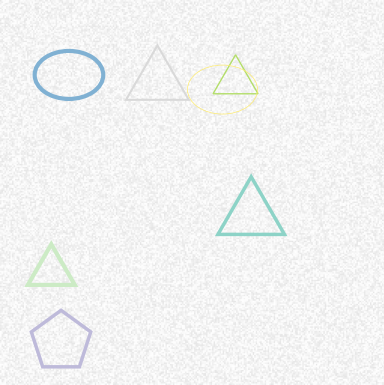[{"shape": "triangle", "thickness": 2.5, "radius": 0.5, "center": [0.652, 0.441]}, {"shape": "pentagon", "thickness": 2.5, "radius": 0.41, "center": [0.159, 0.113]}, {"shape": "oval", "thickness": 3, "radius": 0.45, "center": [0.179, 0.805]}, {"shape": "triangle", "thickness": 1, "radius": 0.34, "center": [0.612, 0.79]}, {"shape": "triangle", "thickness": 1.5, "radius": 0.47, "center": [0.409, 0.788]}, {"shape": "triangle", "thickness": 3, "radius": 0.35, "center": [0.133, 0.295]}, {"shape": "oval", "thickness": 0.5, "radius": 0.45, "center": [0.578, 0.767]}]